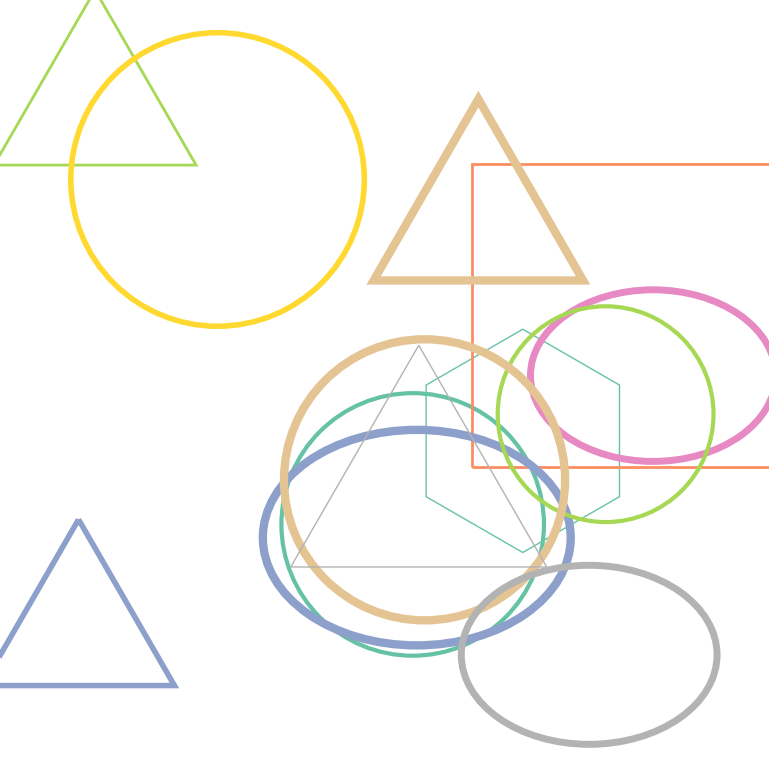[{"shape": "circle", "thickness": 1.5, "radius": 0.85, "center": [0.536, 0.319]}, {"shape": "hexagon", "thickness": 0.5, "radius": 0.72, "center": [0.679, 0.427]}, {"shape": "square", "thickness": 1, "radius": 0.98, "center": [0.81, 0.591]}, {"shape": "oval", "thickness": 3, "radius": 1.0, "center": [0.541, 0.302]}, {"shape": "triangle", "thickness": 2, "radius": 0.72, "center": [0.102, 0.182]}, {"shape": "oval", "thickness": 2.5, "radius": 0.8, "center": [0.848, 0.512]}, {"shape": "triangle", "thickness": 1, "radius": 0.76, "center": [0.123, 0.861]}, {"shape": "circle", "thickness": 1.5, "radius": 0.7, "center": [0.786, 0.462]}, {"shape": "circle", "thickness": 2, "radius": 0.95, "center": [0.283, 0.767]}, {"shape": "triangle", "thickness": 3, "radius": 0.79, "center": [0.621, 0.714]}, {"shape": "circle", "thickness": 3, "radius": 0.91, "center": [0.551, 0.377]}, {"shape": "oval", "thickness": 2.5, "radius": 0.83, "center": [0.765, 0.15]}, {"shape": "triangle", "thickness": 0.5, "radius": 0.96, "center": [0.544, 0.36]}]